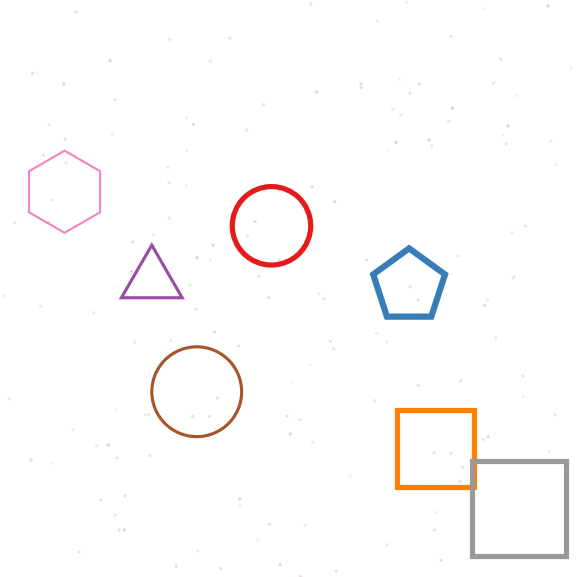[{"shape": "circle", "thickness": 2.5, "radius": 0.34, "center": [0.47, 0.608]}, {"shape": "pentagon", "thickness": 3, "radius": 0.33, "center": [0.708, 0.504]}, {"shape": "triangle", "thickness": 1.5, "radius": 0.3, "center": [0.263, 0.514]}, {"shape": "square", "thickness": 2.5, "radius": 0.33, "center": [0.754, 0.223]}, {"shape": "circle", "thickness": 1.5, "radius": 0.39, "center": [0.341, 0.321]}, {"shape": "hexagon", "thickness": 1, "radius": 0.36, "center": [0.112, 0.667]}, {"shape": "square", "thickness": 2.5, "radius": 0.41, "center": [0.899, 0.119]}]